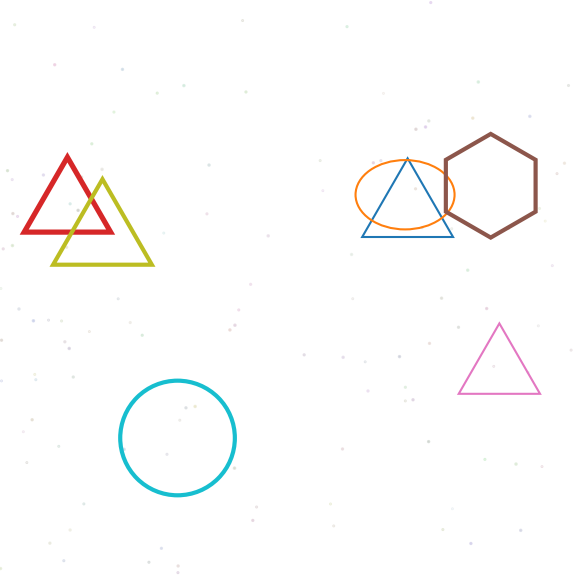[{"shape": "triangle", "thickness": 1, "radius": 0.45, "center": [0.706, 0.634]}, {"shape": "oval", "thickness": 1, "radius": 0.43, "center": [0.701, 0.662]}, {"shape": "triangle", "thickness": 2.5, "radius": 0.43, "center": [0.117, 0.64]}, {"shape": "hexagon", "thickness": 2, "radius": 0.45, "center": [0.85, 0.677]}, {"shape": "triangle", "thickness": 1, "radius": 0.41, "center": [0.865, 0.358]}, {"shape": "triangle", "thickness": 2, "radius": 0.49, "center": [0.177, 0.59]}, {"shape": "circle", "thickness": 2, "radius": 0.5, "center": [0.307, 0.241]}]